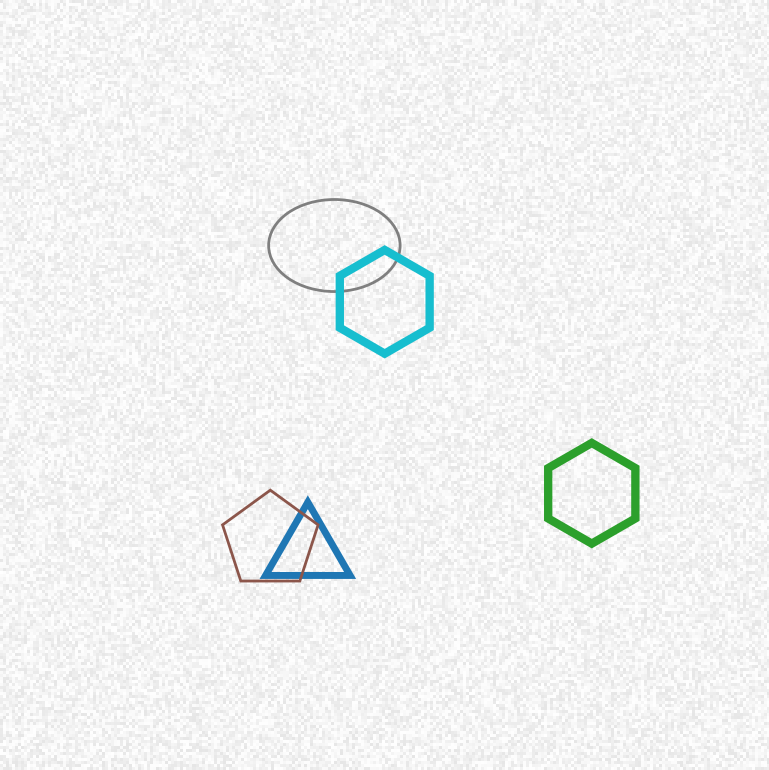[{"shape": "triangle", "thickness": 2.5, "radius": 0.32, "center": [0.4, 0.284]}, {"shape": "hexagon", "thickness": 3, "radius": 0.33, "center": [0.769, 0.359]}, {"shape": "pentagon", "thickness": 1, "radius": 0.33, "center": [0.351, 0.298]}, {"shape": "oval", "thickness": 1, "radius": 0.43, "center": [0.434, 0.681]}, {"shape": "hexagon", "thickness": 3, "radius": 0.34, "center": [0.5, 0.608]}]